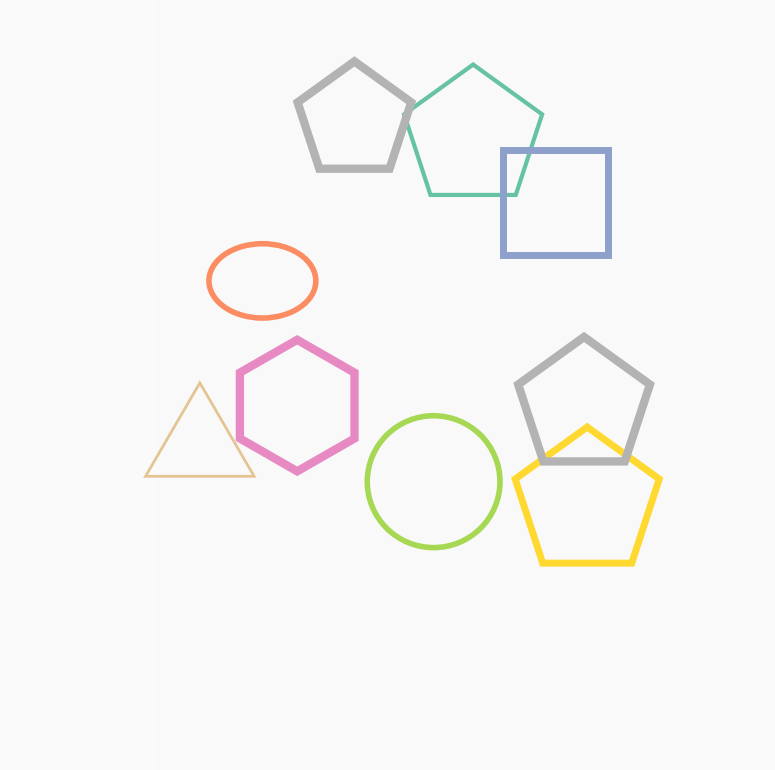[{"shape": "pentagon", "thickness": 1.5, "radius": 0.47, "center": [0.61, 0.823]}, {"shape": "oval", "thickness": 2, "radius": 0.34, "center": [0.339, 0.635]}, {"shape": "square", "thickness": 2.5, "radius": 0.34, "center": [0.717, 0.737]}, {"shape": "hexagon", "thickness": 3, "radius": 0.43, "center": [0.383, 0.473]}, {"shape": "circle", "thickness": 2, "radius": 0.43, "center": [0.56, 0.374]}, {"shape": "pentagon", "thickness": 2.5, "radius": 0.49, "center": [0.758, 0.348]}, {"shape": "triangle", "thickness": 1, "radius": 0.4, "center": [0.258, 0.422]}, {"shape": "pentagon", "thickness": 3, "radius": 0.45, "center": [0.754, 0.473]}, {"shape": "pentagon", "thickness": 3, "radius": 0.39, "center": [0.457, 0.843]}]